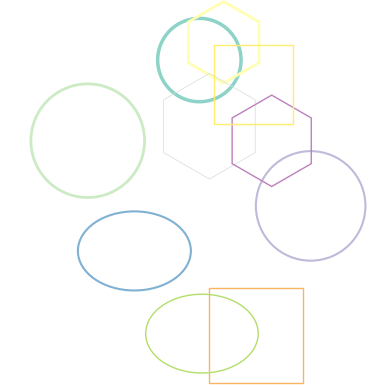[{"shape": "circle", "thickness": 2.5, "radius": 0.54, "center": [0.518, 0.844]}, {"shape": "hexagon", "thickness": 2, "radius": 0.53, "center": [0.581, 0.89]}, {"shape": "circle", "thickness": 1.5, "radius": 0.71, "center": [0.807, 0.465]}, {"shape": "oval", "thickness": 1.5, "radius": 0.73, "center": [0.349, 0.348]}, {"shape": "square", "thickness": 1, "radius": 0.61, "center": [0.665, 0.129]}, {"shape": "oval", "thickness": 1, "radius": 0.73, "center": [0.525, 0.133]}, {"shape": "hexagon", "thickness": 0.5, "radius": 0.69, "center": [0.544, 0.672]}, {"shape": "hexagon", "thickness": 1, "radius": 0.59, "center": [0.706, 0.634]}, {"shape": "circle", "thickness": 2, "radius": 0.74, "center": [0.228, 0.635]}, {"shape": "square", "thickness": 1, "radius": 0.51, "center": [0.659, 0.78]}]